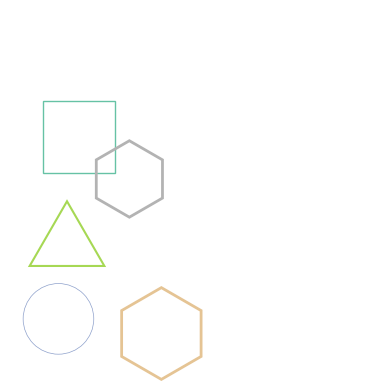[{"shape": "square", "thickness": 1, "radius": 0.47, "center": [0.206, 0.644]}, {"shape": "circle", "thickness": 0.5, "radius": 0.46, "center": [0.152, 0.172]}, {"shape": "triangle", "thickness": 1.5, "radius": 0.56, "center": [0.174, 0.365]}, {"shape": "hexagon", "thickness": 2, "radius": 0.6, "center": [0.419, 0.134]}, {"shape": "hexagon", "thickness": 2, "radius": 0.5, "center": [0.336, 0.535]}]